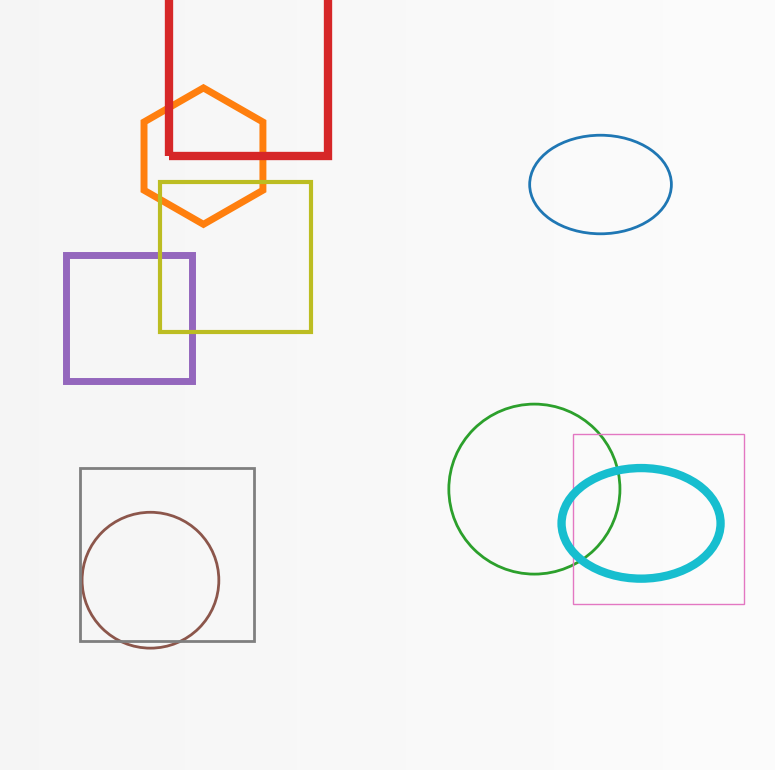[{"shape": "oval", "thickness": 1, "radius": 0.46, "center": [0.775, 0.76]}, {"shape": "hexagon", "thickness": 2.5, "radius": 0.44, "center": [0.263, 0.797]}, {"shape": "circle", "thickness": 1, "radius": 0.55, "center": [0.69, 0.365]}, {"shape": "square", "thickness": 3, "radius": 0.51, "center": [0.321, 0.9]}, {"shape": "square", "thickness": 2.5, "radius": 0.41, "center": [0.166, 0.587]}, {"shape": "circle", "thickness": 1, "radius": 0.44, "center": [0.194, 0.246]}, {"shape": "square", "thickness": 0.5, "radius": 0.55, "center": [0.85, 0.326]}, {"shape": "square", "thickness": 1, "radius": 0.56, "center": [0.215, 0.28]}, {"shape": "square", "thickness": 1.5, "radius": 0.49, "center": [0.303, 0.666]}, {"shape": "oval", "thickness": 3, "radius": 0.51, "center": [0.827, 0.32]}]